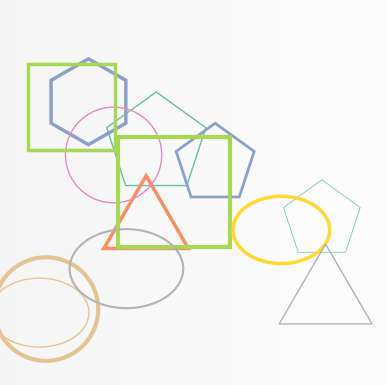[{"shape": "pentagon", "thickness": 0.5, "radius": 0.52, "center": [0.831, 0.429]}, {"shape": "pentagon", "thickness": 1, "radius": 0.67, "center": [0.403, 0.627]}, {"shape": "triangle", "thickness": 2.5, "radius": 0.63, "center": [0.377, 0.418]}, {"shape": "pentagon", "thickness": 2, "radius": 0.53, "center": [0.555, 0.574]}, {"shape": "hexagon", "thickness": 2.5, "radius": 0.56, "center": [0.228, 0.736]}, {"shape": "circle", "thickness": 1, "radius": 0.62, "center": [0.293, 0.597]}, {"shape": "square", "thickness": 3, "radius": 0.72, "center": [0.449, 0.501]}, {"shape": "square", "thickness": 2.5, "radius": 0.56, "center": [0.184, 0.722]}, {"shape": "oval", "thickness": 2.5, "radius": 0.62, "center": [0.726, 0.403]}, {"shape": "circle", "thickness": 3, "radius": 0.67, "center": [0.119, 0.197]}, {"shape": "oval", "thickness": 1, "radius": 0.64, "center": [0.102, 0.188]}, {"shape": "oval", "thickness": 1.5, "radius": 0.73, "center": [0.326, 0.302]}, {"shape": "triangle", "thickness": 1, "radius": 0.69, "center": [0.84, 0.228]}]